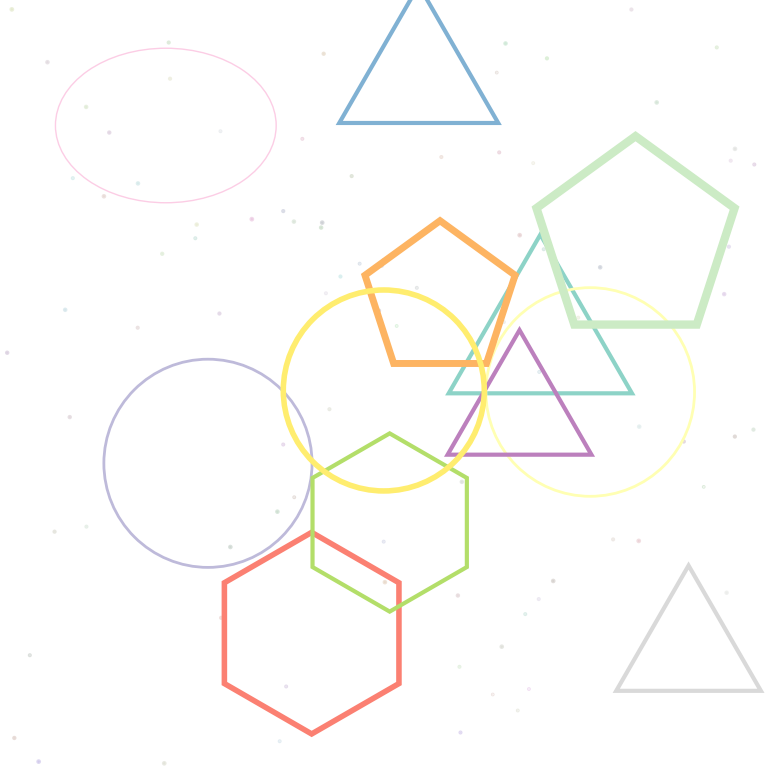[{"shape": "triangle", "thickness": 1.5, "radius": 0.69, "center": [0.702, 0.558]}, {"shape": "circle", "thickness": 1, "radius": 0.68, "center": [0.767, 0.491]}, {"shape": "circle", "thickness": 1, "radius": 0.68, "center": [0.27, 0.398]}, {"shape": "hexagon", "thickness": 2, "radius": 0.65, "center": [0.405, 0.178]}, {"shape": "triangle", "thickness": 1.5, "radius": 0.6, "center": [0.544, 0.9]}, {"shape": "pentagon", "thickness": 2.5, "radius": 0.51, "center": [0.571, 0.611]}, {"shape": "hexagon", "thickness": 1.5, "radius": 0.58, "center": [0.506, 0.321]}, {"shape": "oval", "thickness": 0.5, "radius": 0.72, "center": [0.215, 0.837]}, {"shape": "triangle", "thickness": 1.5, "radius": 0.54, "center": [0.894, 0.157]}, {"shape": "triangle", "thickness": 1.5, "radius": 0.54, "center": [0.675, 0.463]}, {"shape": "pentagon", "thickness": 3, "radius": 0.68, "center": [0.825, 0.688]}, {"shape": "circle", "thickness": 2, "radius": 0.65, "center": [0.498, 0.493]}]